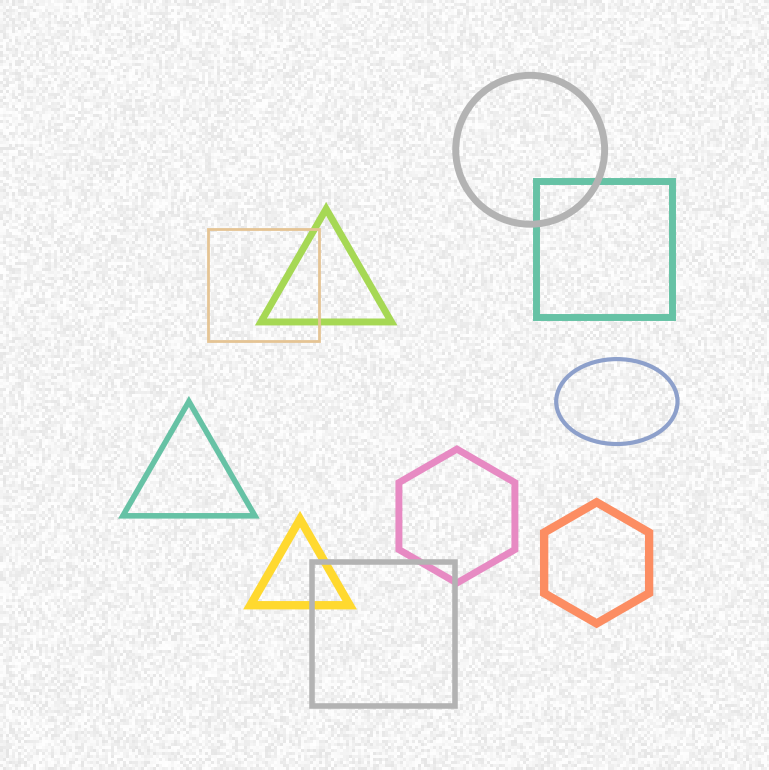[{"shape": "triangle", "thickness": 2, "radius": 0.5, "center": [0.245, 0.38]}, {"shape": "square", "thickness": 2.5, "radius": 0.44, "center": [0.784, 0.676]}, {"shape": "hexagon", "thickness": 3, "radius": 0.39, "center": [0.775, 0.269]}, {"shape": "oval", "thickness": 1.5, "radius": 0.39, "center": [0.801, 0.478]}, {"shape": "hexagon", "thickness": 2.5, "radius": 0.43, "center": [0.593, 0.33]}, {"shape": "triangle", "thickness": 2.5, "radius": 0.49, "center": [0.424, 0.631]}, {"shape": "triangle", "thickness": 3, "radius": 0.37, "center": [0.39, 0.251]}, {"shape": "square", "thickness": 1, "radius": 0.36, "center": [0.342, 0.63]}, {"shape": "circle", "thickness": 2.5, "radius": 0.48, "center": [0.689, 0.805]}, {"shape": "square", "thickness": 2, "radius": 0.47, "center": [0.498, 0.177]}]